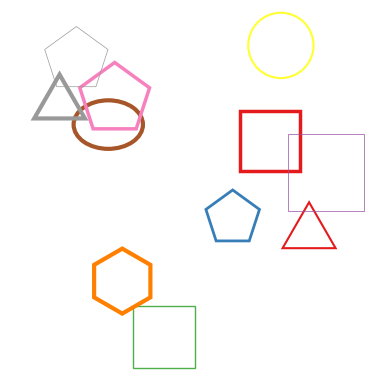[{"shape": "triangle", "thickness": 1.5, "radius": 0.4, "center": [0.803, 0.395]}, {"shape": "square", "thickness": 2.5, "radius": 0.39, "center": [0.701, 0.634]}, {"shape": "pentagon", "thickness": 2, "radius": 0.37, "center": [0.604, 0.433]}, {"shape": "square", "thickness": 1, "radius": 0.41, "center": [0.426, 0.125]}, {"shape": "square", "thickness": 0.5, "radius": 0.5, "center": [0.846, 0.552]}, {"shape": "hexagon", "thickness": 3, "radius": 0.42, "center": [0.318, 0.27]}, {"shape": "circle", "thickness": 1.5, "radius": 0.42, "center": [0.73, 0.882]}, {"shape": "oval", "thickness": 3, "radius": 0.45, "center": [0.281, 0.676]}, {"shape": "pentagon", "thickness": 2.5, "radius": 0.48, "center": [0.298, 0.742]}, {"shape": "triangle", "thickness": 3, "radius": 0.38, "center": [0.155, 0.73]}, {"shape": "pentagon", "thickness": 0.5, "radius": 0.43, "center": [0.198, 0.845]}]